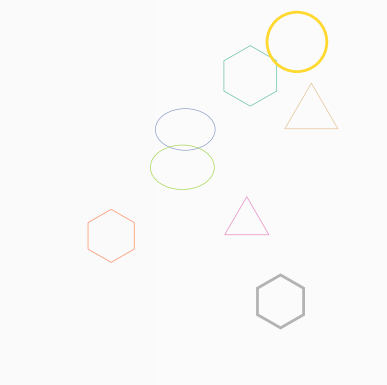[{"shape": "hexagon", "thickness": 0.5, "radius": 0.39, "center": [0.646, 0.803]}, {"shape": "hexagon", "thickness": 0.5, "radius": 0.34, "center": [0.287, 0.387]}, {"shape": "oval", "thickness": 0.5, "radius": 0.39, "center": [0.478, 0.664]}, {"shape": "triangle", "thickness": 0.5, "radius": 0.33, "center": [0.637, 0.423]}, {"shape": "oval", "thickness": 0.5, "radius": 0.41, "center": [0.47, 0.565]}, {"shape": "circle", "thickness": 2, "radius": 0.39, "center": [0.766, 0.891]}, {"shape": "triangle", "thickness": 0.5, "radius": 0.4, "center": [0.804, 0.705]}, {"shape": "hexagon", "thickness": 2, "radius": 0.34, "center": [0.724, 0.217]}]